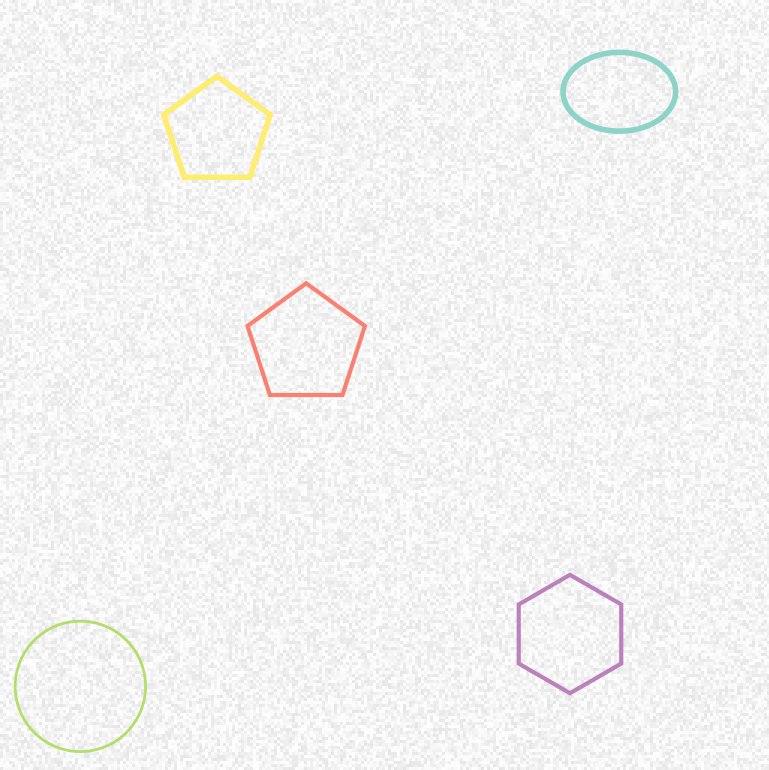[{"shape": "oval", "thickness": 2, "radius": 0.37, "center": [0.804, 0.881]}, {"shape": "pentagon", "thickness": 1.5, "radius": 0.4, "center": [0.398, 0.552]}, {"shape": "circle", "thickness": 1, "radius": 0.42, "center": [0.104, 0.109]}, {"shape": "hexagon", "thickness": 1.5, "radius": 0.38, "center": [0.74, 0.177]}, {"shape": "pentagon", "thickness": 2, "radius": 0.36, "center": [0.282, 0.828]}]